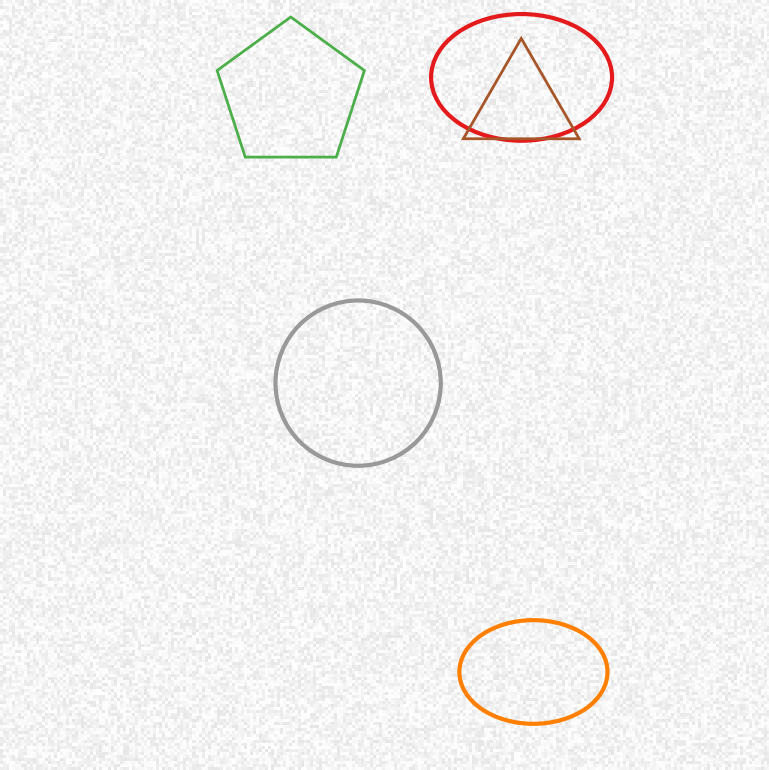[{"shape": "oval", "thickness": 1.5, "radius": 0.59, "center": [0.677, 0.899]}, {"shape": "pentagon", "thickness": 1, "radius": 0.5, "center": [0.378, 0.877]}, {"shape": "oval", "thickness": 1.5, "radius": 0.48, "center": [0.693, 0.127]}, {"shape": "triangle", "thickness": 1, "radius": 0.43, "center": [0.677, 0.863]}, {"shape": "circle", "thickness": 1.5, "radius": 0.54, "center": [0.465, 0.502]}]